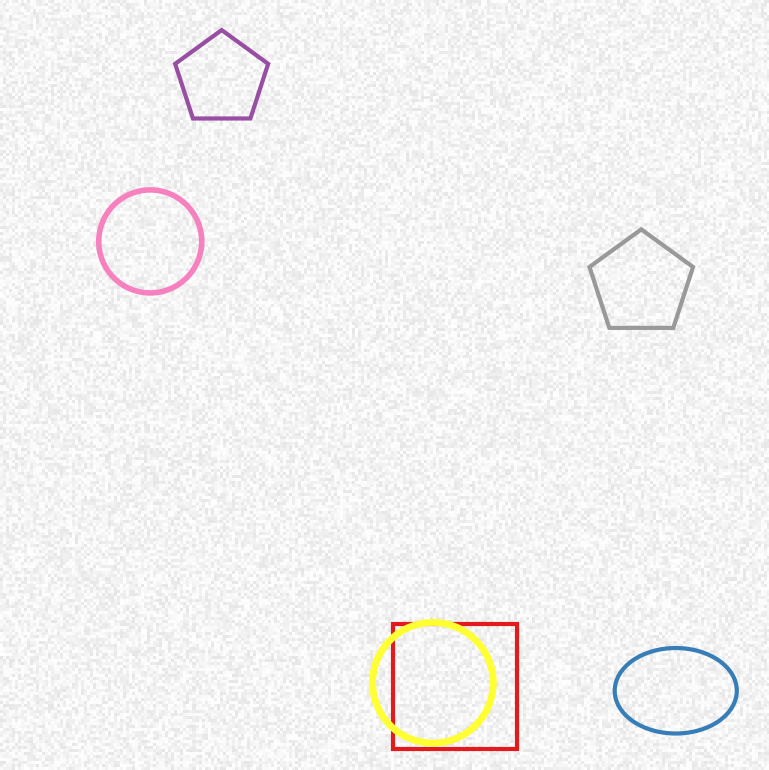[{"shape": "square", "thickness": 1.5, "radius": 0.4, "center": [0.591, 0.109]}, {"shape": "oval", "thickness": 1.5, "radius": 0.4, "center": [0.878, 0.103]}, {"shape": "pentagon", "thickness": 1.5, "radius": 0.32, "center": [0.288, 0.897]}, {"shape": "circle", "thickness": 2.5, "radius": 0.39, "center": [0.562, 0.113]}, {"shape": "circle", "thickness": 2, "radius": 0.33, "center": [0.195, 0.686]}, {"shape": "pentagon", "thickness": 1.5, "radius": 0.35, "center": [0.833, 0.631]}]